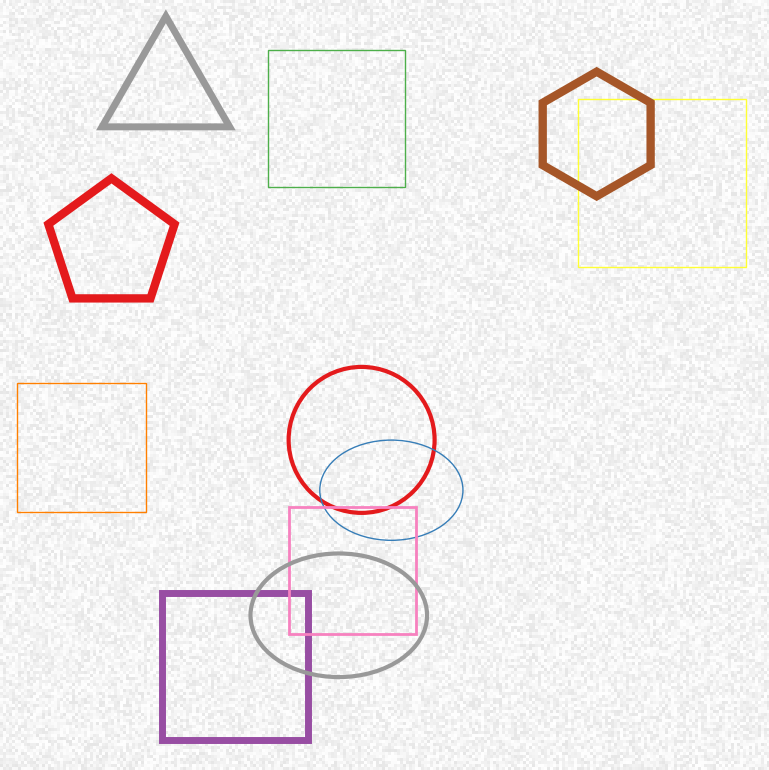[{"shape": "pentagon", "thickness": 3, "radius": 0.43, "center": [0.145, 0.682]}, {"shape": "circle", "thickness": 1.5, "radius": 0.47, "center": [0.47, 0.429]}, {"shape": "oval", "thickness": 0.5, "radius": 0.46, "center": [0.508, 0.363]}, {"shape": "square", "thickness": 0.5, "radius": 0.44, "center": [0.437, 0.846]}, {"shape": "square", "thickness": 2.5, "radius": 0.48, "center": [0.305, 0.134]}, {"shape": "square", "thickness": 0.5, "radius": 0.42, "center": [0.106, 0.419]}, {"shape": "square", "thickness": 0.5, "radius": 0.55, "center": [0.86, 0.762]}, {"shape": "hexagon", "thickness": 3, "radius": 0.4, "center": [0.775, 0.826]}, {"shape": "square", "thickness": 1, "radius": 0.41, "center": [0.457, 0.26]}, {"shape": "triangle", "thickness": 2.5, "radius": 0.48, "center": [0.215, 0.883]}, {"shape": "oval", "thickness": 1.5, "radius": 0.57, "center": [0.44, 0.201]}]